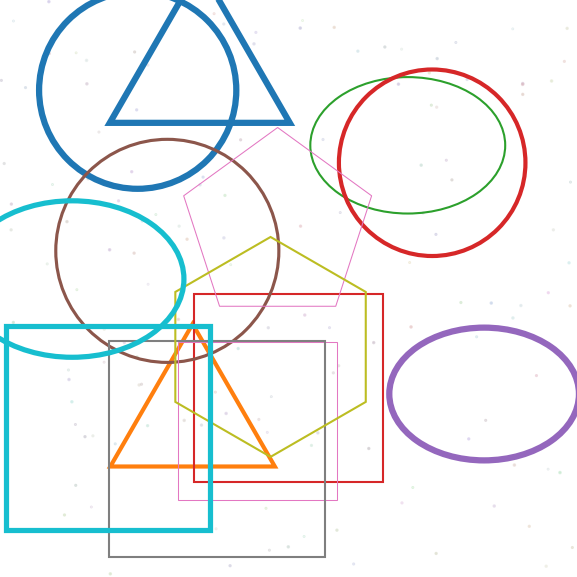[{"shape": "triangle", "thickness": 3, "radius": 0.9, "center": [0.346, 0.876]}, {"shape": "circle", "thickness": 3, "radius": 0.85, "center": [0.238, 0.843]}, {"shape": "triangle", "thickness": 2, "radius": 0.82, "center": [0.333, 0.274]}, {"shape": "oval", "thickness": 1, "radius": 0.84, "center": [0.706, 0.748]}, {"shape": "circle", "thickness": 2, "radius": 0.81, "center": [0.748, 0.717]}, {"shape": "square", "thickness": 1, "radius": 0.82, "center": [0.5, 0.327]}, {"shape": "oval", "thickness": 3, "radius": 0.82, "center": [0.838, 0.317]}, {"shape": "circle", "thickness": 1.5, "radius": 0.97, "center": [0.29, 0.565]}, {"shape": "pentagon", "thickness": 0.5, "radius": 0.86, "center": [0.481, 0.607]}, {"shape": "square", "thickness": 0.5, "radius": 0.69, "center": [0.446, 0.27]}, {"shape": "square", "thickness": 1, "radius": 0.94, "center": [0.376, 0.221]}, {"shape": "hexagon", "thickness": 1, "radius": 0.95, "center": [0.468, 0.398]}, {"shape": "oval", "thickness": 2.5, "radius": 0.97, "center": [0.125, 0.516]}, {"shape": "square", "thickness": 2.5, "radius": 0.88, "center": [0.188, 0.258]}]